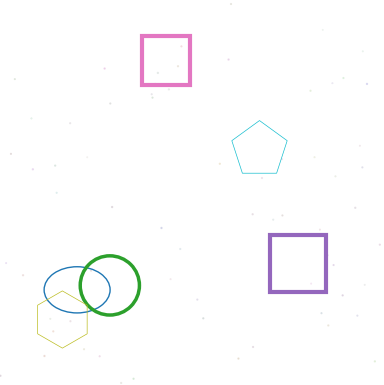[{"shape": "oval", "thickness": 1, "radius": 0.43, "center": [0.2, 0.247]}, {"shape": "circle", "thickness": 2.5, "radius": 0.38, "center": [0.285, 0.259]}, {"shape": "square", "thickness": 3, "radius": 0.37, "center": [0.774, 0.317]}, {"shape": "square", "thickness": 3, "radius": 0.31, "center": [0.431, 0.843]}, {"shape": "hexagon", "thickness": 0.5, "radius": 0.37, "center": [0.162, 0.17]}, {"shape": "pentagon", "thickness": 0.5, "radius": 0.38, "center": [0.674, 0.611]}]